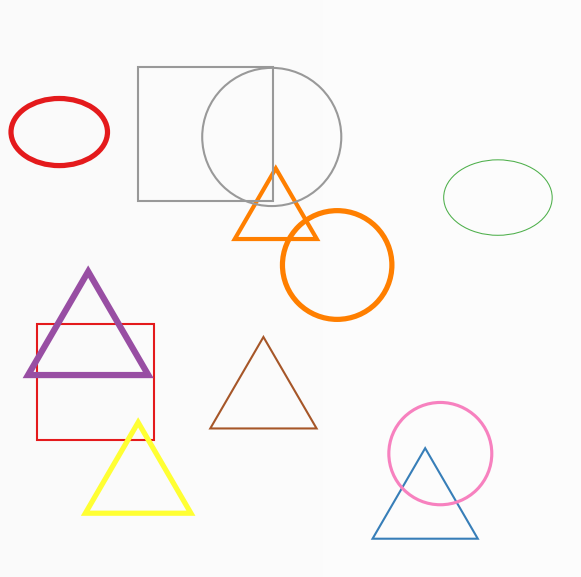[{"shape": "oval", "thickness": 2.5, "radius": 0.42, "center": [0.102, 0.77]}, {"shape": "square", "thickness": 1, "radius": 0.5, "center": [0.164, 0.338]}, {"shape": "triangle", "thickness": 1, "radius": 0.52, "center": [0.731, 0.119]}, {"shape": "oval", "thickness": 0.5, "radius": 0.47, "center": [0.857, 0.657]}, {"shape": "triangle", "thickness": 3, "radius": 0.6, "center": [0.152, 0.409]}, {"shape": "triangle", "thickness": 2, "radius": 0.41, "center": [0.474, 0.626]}, {"shape": "circle", "thickness": 2.5, "radius": 0.47, "center": [0.58, 0.54]}, {"shape": "triangle", "thickness": 2.5, "radius": 0.52, "center": [0.238, 0.163]}, {"shape": "triangle", "thickness": 1, "radius": 0.53, "center": [0.453, 0.31]}, {"shape": "circle", "thickness": 1.5, "radius": 0.44, "center": [0.758, 0.214]}, {"shape": "circle", "thickness": 1, "radius": 0.6, "center": [0.468, 0.762]}, {"shape": "square", "thickness": 1, "radius": 0.58, "center": [0.353, 0.767]}]